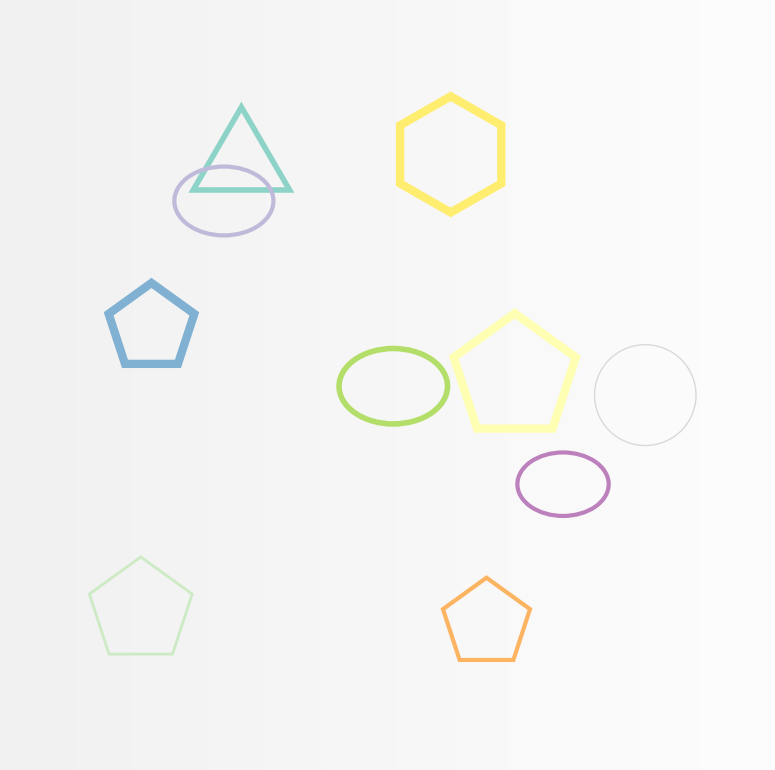[{"shape": "triangle", "thickness": 2, "radius": 0.36, "center": [0.311, 0.789]}, {"shape": "pentagon", "thickness": 3, "radius": 0.41, "center": [0.664, 0.51]}, {"shape": "oval", "thickness": 1.5, "radius": 0.32, "center": [0.289, 0.739]}, {"shape": "pentagon", "thickness": 3, "radius": 0.29, "center": [0.195, 0.574]}, {"shape": "pentagon", "thickness": 1.5, "radius": 0.3, "center": [0.628, 0.191]}, {"shape": "oval", "thickness": 2, "radius": 0.35, "center": [0.507, 0.498]}, {"shape": "circle", "thickness": 0.5, "radius": 0.33, "center": [0.833, 0.487]}, {"shape": "oval", "thickness": 1.5, "radius": 0.29, "center": [0.726, 0.371]}, {"shape": "pentagon", "thickness": 1, "radius": 0.35, "center": [0.182, 0.207]}, {"shape": "hexagon", "thickness": 3, "radius": 0.38, "center": [0.582, 0.799]}]